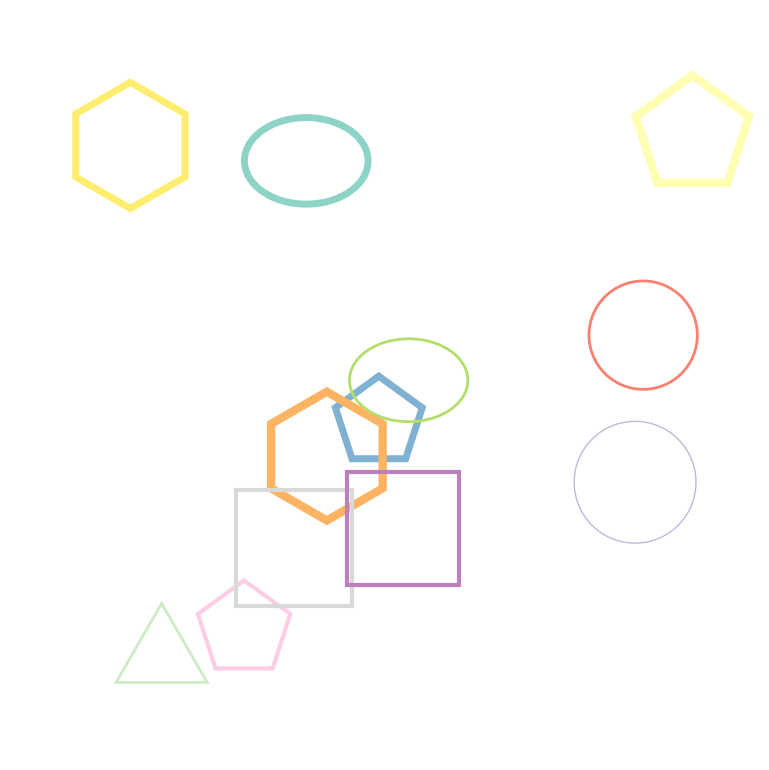[{"shape": "oval", "thickness": 2.5, "radius": 0.4, "center": [0.398, 0.791]}, {"shape": "pentagon", "thickness": 3, "radius": 0.39, "center": [0.899, 0.825]}, {"shape": "circle", "thickness": 0.5, "radius": 0.4, "center": [0.825, 0.374]}, {"shape": "circle", "thickness": 1, "radius": 0.35, "center": [0.835, 0.565]}, {"shape": "pentagon", "thickness": 2.5, "radius": 0.3, "center": [0.492, 0.452]}, {"shape": "hexagon", "thickness": 3, "radius": 0.42, "center": [0.424, 0.408]}, {"shape": "oval", "thickness": 1, "radius": 0.38, "center": [0.531, 0.506]}, {"shape": "pentagon", "thickness": 1.5, "radius": 0.32, "center": [0.317, 0.183]}, {"shape": "square", "thickness": 1.5, "radius": 0.38, "center": [0.382, 0.289]}, {"shape": "square", "thickness": 1.5, "radius": 0.37, "center": [0.523, 0.314]}, {"shape": "triangle", "thickness": 1, "radius": 0.34, "center": [0.21, 0.148]}, {"shape": "hexagon", "thickness": 2.5, "radius": 0.41, "center": [0.169, 0.811]}]